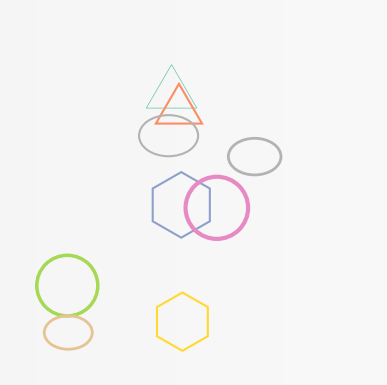[{"shape": "triangle", "thickness": 0.5, "radius": 0.38, "center": [0.443, 0.757]}, {"shape": "triangle", "thickness": 1.5, "radius": 0.34, "center": [0.462, 0.713]}, {"shape": "hexagon", "thickness": 1.5, "radius": 0.43, "center": [0.468, 0.468]}, {"shape": "circle", "thickness": 3, "radius": 0.4, "center": [0.56, 0.46]}, {"shape": "circle", "thickness": 2.5, "radius": 0.39, "center": [0.174, 0.258]}, {"shape": "hexagon", "thickness": 1.5, "radius": 0.38, "center": [0.471, 0.164]}, {"shape": "oval", "thickness": 2, "radius": 0.31, "center": [0.176, 0.136]}, {"shape": "oval", "thickness": 1.5, "radius": 0.38, "center": [0.435, 0.648]}, {"shape": "oval", "thickness": 2, "radius": 0.34, "center": [0.657, 0.593]}]